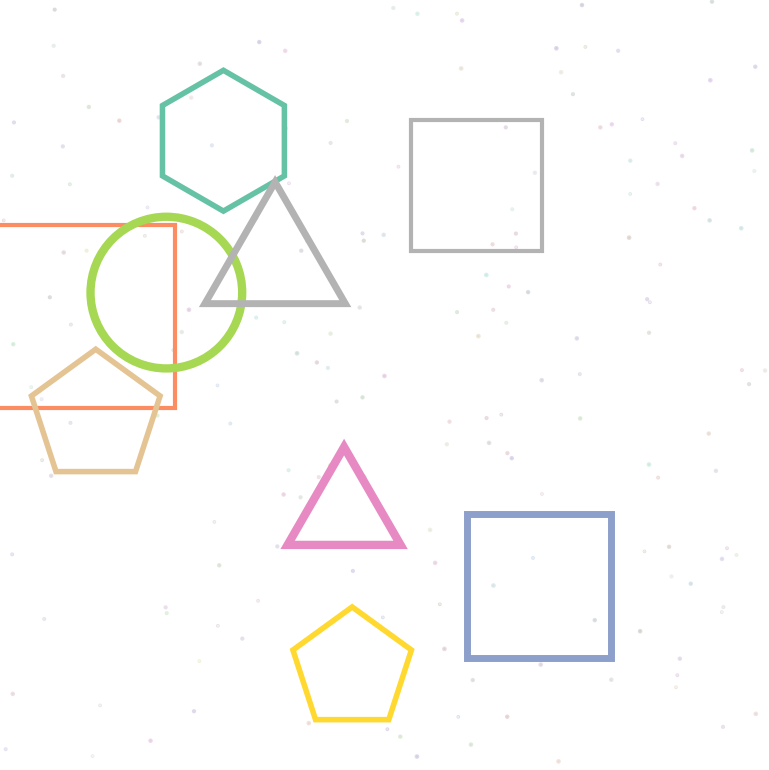[{"shape": "hexagon", "thickness": 2, "radius": 0.46, "center": [0.29, 0.817]}, {"shape": "square", "thickness": 1.5, "radius": 0.59, "center": [0.108, 0.588]}, {"shape": "square", "thickness": 2.5, "radius": 0.47, "center": [0.7, 0.239]}, {"shape": "triangle", "thickness": 3, "radius": 0.42, "center": [0.447, 0.335]}, {"shape": "circle", "thickness": 3, "radius": 0.49, "center": [0.216, 0.62]}, {"shape": "pentagon", "thickness": 2, "radius": 0.4, "center": [0.457, 0.131]}, {"shape": "pentagon", "thickness": 2, "radius": 0.44, "center": [0.124, 0.459]}, {"shape": "triangle", "thickness": 2.5, "radius": 0.53, "center": [0.357, 0.658]}, {"shape": "square", "thickness": 1.5, "radius": 0.43, "center": [0.619, 0.759]}]